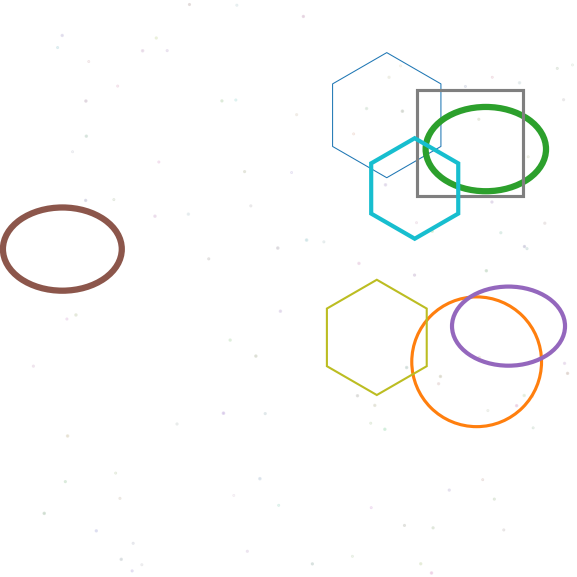[{"shape": "hexagon", "thickness": 0.5, "radius": 0.54, "center": [0.67, 0.8]}, {"shape": "circle", "thickness": 1.5, "radius": 0.56, "center": [0.825, 0.373]}, {"shape": "oval", "thickness": 3, "radius": 0.52, "center": [0.841, 0.741]}, {"shape": "oval", "thickness": 2, "radius": 0.49, "center": [0.881, 0.434]}, {"shape": "oval", "thickness": 3, "radius": 0.51, "center": [0.108, 0.568]}, {"shape": "square", "thickness": 1.5, "radius": 0.46, "center": [0.813, 0.752]}, {"shape": "hexagon", "thickness": 1, "radius": 0.5, "center": [0.652, 0.415]}, {"shape": "hexagon", "thickness": 2, "radius": 0.44, "center": [0.718, 0.673]}]